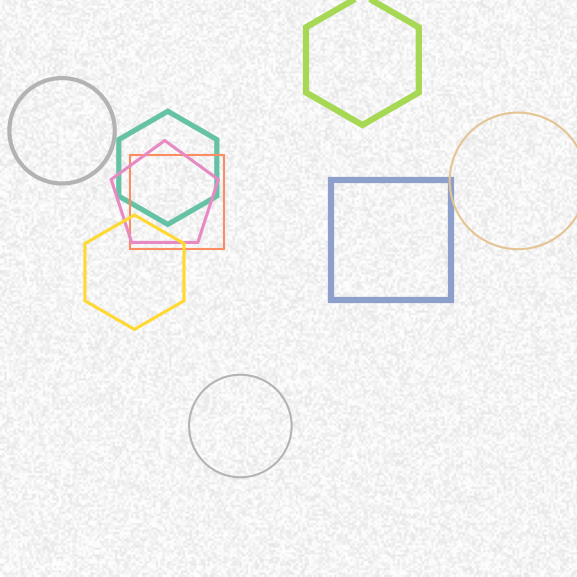[{"shape": "hexagon", "thickness": 2.5, "radius": 0.49, "center": [0.291, 0.709]}, {"shape": "square", "thickness": 1, "radius": 0.41, "center": [0.307, 0.649]}, {"shape": "square", "thickness": 3, "radius": 0.52, "center": [0.678, 0.583]}, {"shape": "pentagon", "thickness": 1.5, "radius": 0.49, "center": [0.285, 0.658]}, {"shape": "hexagon", "thickness": 3, "radius": 0.56, "center": [0.628, 0.895]}, {"shape": "hexagon", "thickness": 1.5, "radius": 0.5, "center": [0.233, 0.528]}, {"shape": "circle", "thickness": 1, "radius": 0.59, "center": [0.897, 0.686]}, {"shape": "circle", "thickness": 2, "radius": 0.46, "center": [0.107, 0.773]}, {"shape": "circle", "thickness": 1, "radius": 0.44, "center": [0.416, 0.261]}]